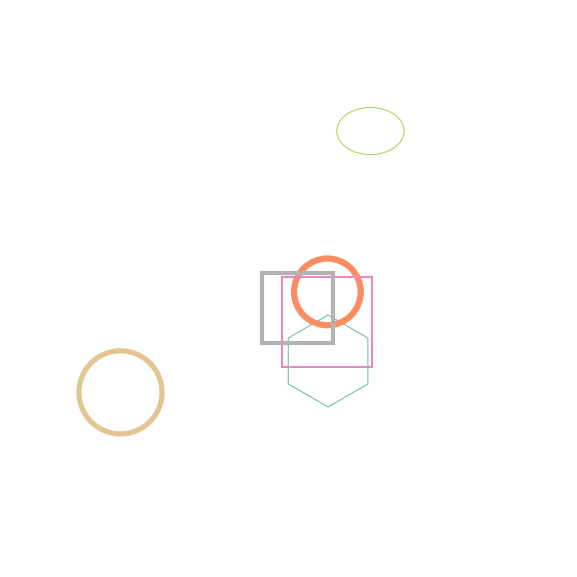[{"shape": "hexagon", "thickness": 0.5, "radius": 0.4, "center": [0.568, 0.374]}, {"shape": "circle", "thickness": 3, "radius": 0.29, "center": [0.567, 0.494]}, {"shape": "square", "thickness": 1, "radius": 0.39, "center": [0.567, 0.442]}, {"shape": "oval", "thickness": 0.5, "radius": 0.29, "center": [0.641, 0.772]}, {"shape": "circle", "thickness": 2.5, "radius": 0.36, "center": [0.209, 0.32]}, {"shape": "square", "thickness": 2, "radius": 0.31, "center": [0.515, 0.466]}]